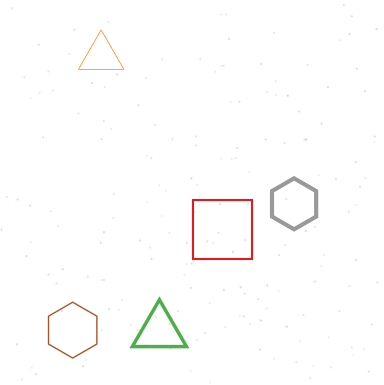[{"shape": "square", "thickness": 1.5, "radius": 0.38, "center": [0.578, 0.404]}, {"shape": "triangle", "thickness": 2.5, "radius": 0.41, "center": [0.414, 0.14]}, {"shape": "triangle", "thickness": 0.5, "radius": 0.34, "center": [0.263, 0.854]}, {"shape": "hexagon", "thickness": 1, "radius": 0.36, "center": [0.189, 0.143]}, {"shape": "hexagon", "thickness": 3, "radius": 0.33, "center": [0.764, 0.471]}]